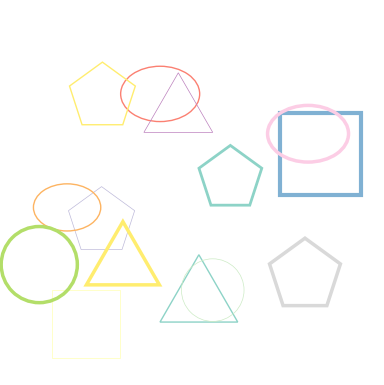[{"shape": "triangle", "thickness": 1, "radius": 0.58, "center": [0.517, 0.222]}, {"shape": "pentagon", "thickness": 2, "radius": 0.43, "center": [0.598, 0.536]}, {"shape": "square", "thickness": 0.5, "radius": 0.45, "center": [0.223, 0.159]}, {"shape": "pentagon", "thickness": 0.5, "radius": 0.45, "center": [0.264, 0.425]}, {"shape": "oval", "thickness": 1, "radius": 0.51, "center": [0.416, 0.756]}, {"shape": "square", "thickness": 3, "radius": 0.53, "center": [0.832, 0.6]}, {"shape": "oval", "thickness": 1, "radius": 0.44, "center": [0.174, 0.461]}, {"shape": "circle", "thickness": 2.5, "radius": 0.49, "center": [0.102, 0.313]}, {"shape": "oval", "thickness": 2.5, "radius": 0.53, "center": [0.8, 0.653]}, {"shape": "pentagon", "thickness": 2.5, "radius": 0.48, "center": [0.792, 0.285]}, {"shape": "triangle", "thickness": 0.5, "radius": 0.52, "center": [0.463, 0.708]}, {"shape": "circle", "thickness": 0.5, "radius": 0.41, "center": [0.553, 0.246]}, {"shape": "triangle", "thickness": 2.5, "radius": 0.55, "center": [0.319, 0.315]}, {"shape": "pentagon", "thickness": 1, "radius": 0.45, "center": [0.266, 0.749]}]